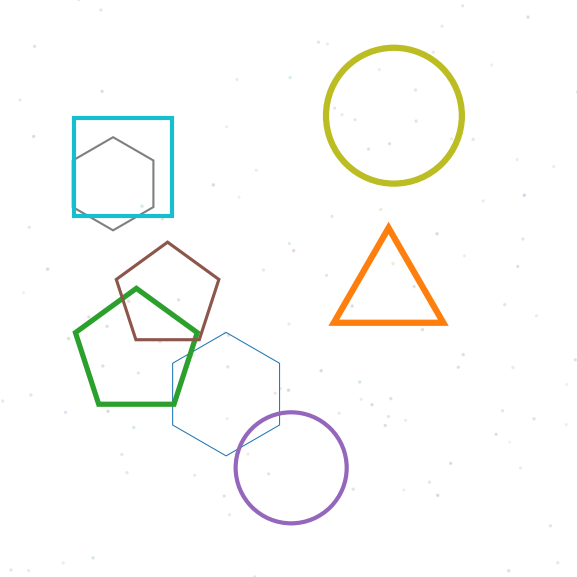[{"shape": "hexagon", "thickness": 0.5, "radius": 0.53, "center": [0.392, 0.317]}, {"shape": "triangle", "thickness": 3, "radius": 0.55, "center": [0.673, 0.495]}, {"shape": "pentagon", "thickness": 2.5, "radius": 0.55, "center": [0.236, 0.389]}, {"shape": "circle", "thickness": 2, "radius": 0.48, "center": [0.504, 0.189]}, {"shape": "pentagon", "thickness": 1.5, "radius": 0.47, "center": [0.29, 0.486]}, {"shape": "hexagon", "thickness": 1, "radius": 0.4, "center": [0.196, 0.681]}, {"shape": "circle", "thickness": 3, "radius": 0.59, "center": [0.682, 0.799]}, {"shape": "square", "thickness": 2, "radius": 0.42, "center": [0.212, 0.71]}]